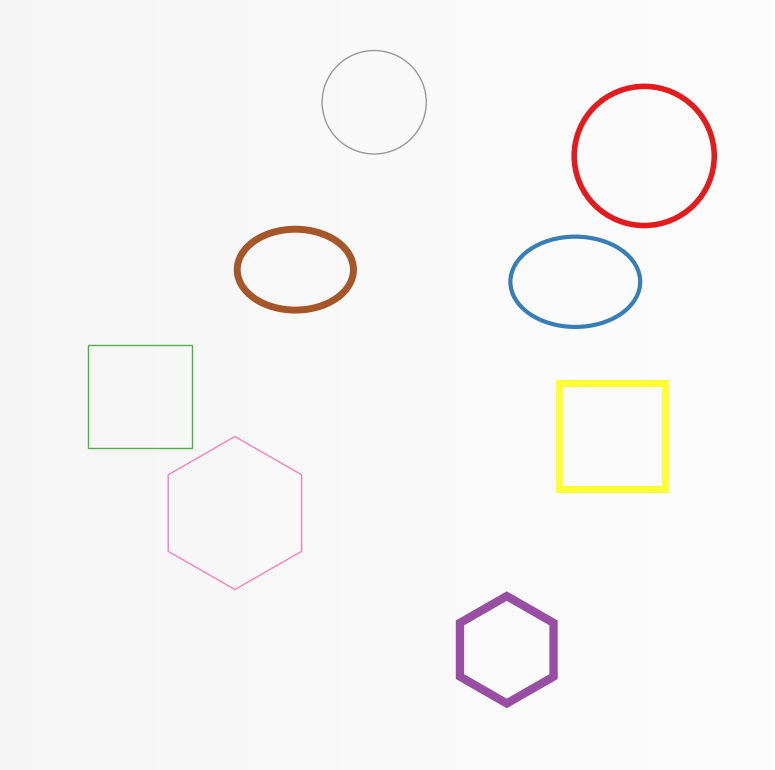[{"shape": "circle", "thickness": 2, "radius": 0.45, "center": [0.831, 0.797]}, {"shape": "oval", "thickness": 1.5, "radius": 0.42, "center": [0.742, 0.634]}, {"shape": "square", "thickness": 0.5, "radius": 0.34, "center": [0.18, 0.485]}, {"shape": "hexagon", "thickness": 3, "radius": 0.35, "center": [0.654, 0.156]}, {"shape": "square", "thickness": 2.5, "radius": 0.34, "center": [0.79, 0.434]}, {"shape": "oval", "thickness": 2.5, "radius": 0.38, "center": [0.381, 0.65]}, {"shape": "hexagon", "thickness": 0.5, "radius": 0.5, "center": [0.303, 0.334]}, {"shape": "circle", "thickness": 0.5, "radius": 0.34, "center": [0.483, 0.867]}]